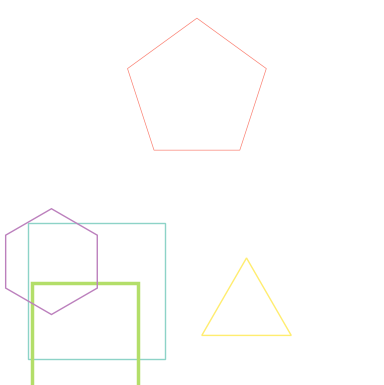[{"shape": "square", "thickness": 1, "radius": 0.89, "center": [0.251, 0.245]}, {"shape": "pentagon", "thickness": 0.5, "radius": 0.95, "center": [0.511, 0.763]}, {"shape": "square", "thickness": 2.5, "radius": 0.69, "center": [0.22, 0.128]}, {"shape": "hexagon", "thickness": 1, "radius": 0.69, "center": [0.134, 0.32]}, {"shape": "triangle", "thickness": 1, "radius": 0.67, "center": [0.64, 0.196]}]